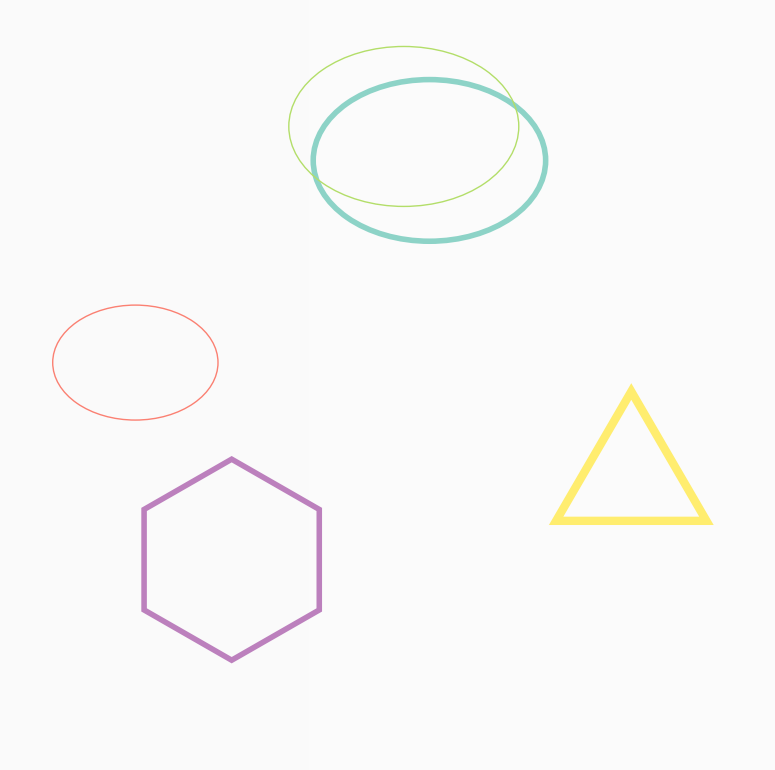[{"shape": "oval", "thickness": 2, "radius": 0.75, "center": [0.554, 0.792]}, {"shape": "oval", "thickness": 0.5, "radius": 0.53, "center": [0.175, 0.529]}, {"shape": "oval", "thickness": 0.5, "radius": 0.74, "center": [0.521, 0.836]}, {"shape": "hexagon", "thickness": 2, "radius": 0.65, "center": [0.299, 0.273]}, {"shape": "triangle", "thickness": 3, "radius": 0.56, "center": [0.815, 0.38]}]